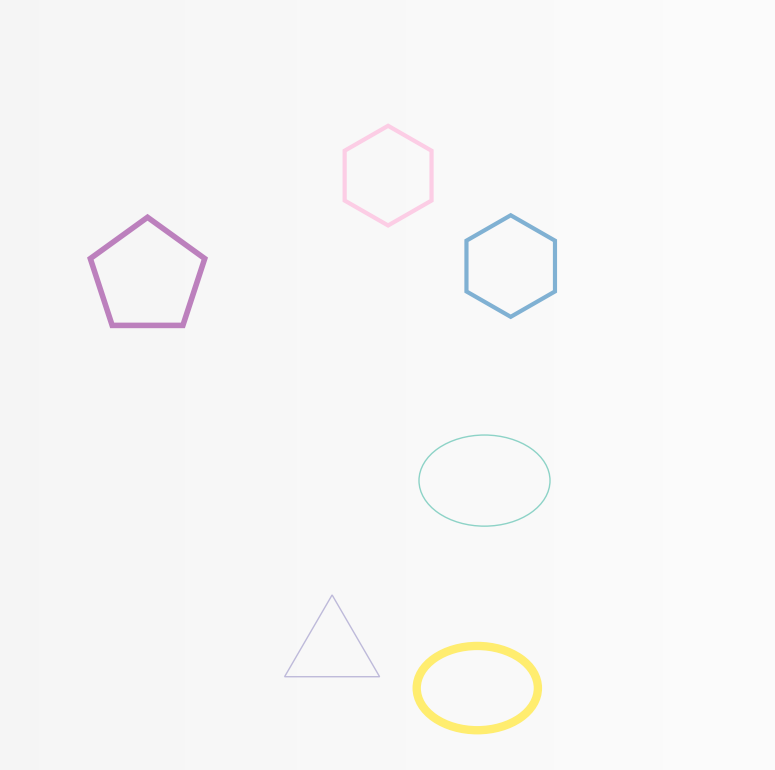[{"shape": "oval", "thickness": 0.5, "radius": 0.42, "center": [0.625, 0.376]}, {"shape": "triangle", "thickness": 0.5, "radius": 0.35, "center": [0.429, 0.157]}, {"shape": "hexagon", "thickness": 1.5, "radius": 0.33, "center": [0.659, 0.654]}, {"shape": "hexagon", "thickness": 1.5, "radius": 0.32, "center": [0.501, 0.772]}, {"shape": "pentagon", "thickness": 2, "radius": 0.39, "center": [0.19, 0.64]}, {"shape": "oval", "thickness": 3, "radius": 0.39, "center": [0.616, 0.106]}]